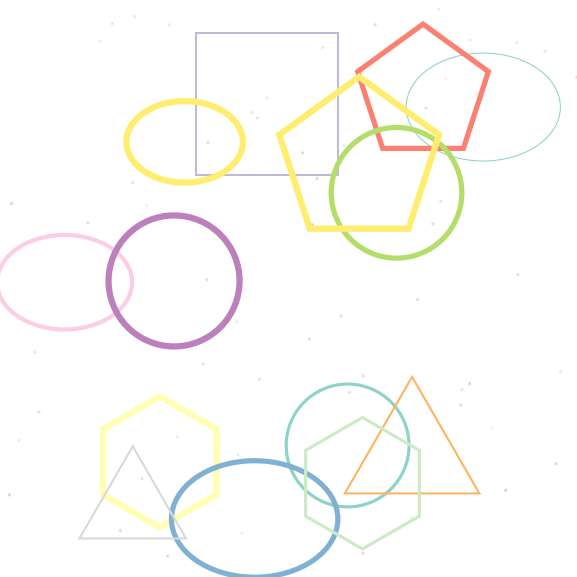[{"shape": "oval", "thickness": 0.5, "radius": 0.67, "center": [0.837, 0.814]}, {"shape": "circle", "thickness": 1.5, "radius": 0.53, "center": [0.602, 0.228]}, {"shape": "hexagon", "thickness": 3, "radius": 0.57, "center": [0.277, 0.199]}, {"shape": "square", "thickness": 1, "radius": 0.62, "center": [0.463, 0.819]}, {"shape": "pentagon", "thickness": 2.5, "radius": 0.59, "center": [0.733, 0.838]}, {"shape": "oval", "thickness": 2.5, "radius": 0.72, "center": [0.441, 0.101]}, {"shape": "triangle", "thickness": 1, "radius": 0.67, "center": [0.714, 0.212]}, {"shape": "circle", "thickness": 2.5, "radius": 0.57, "center": [0.687, 0.665]}, {"shape": "oval", "thickness": 2, "radius": 0.58, "center": [0.112, 0.51]}, {"shape": "triangle", "thickness": 1, "radius": 0.53, "center": [0.23, 0.12]}, {"shape": "circle", "thickness": 3, "radius": 0.57, "center": [0.301, 0.513]}, {"shape": "hexagon", "thickness": 1.5, "radius": 0.57, "center": [0.628, 0.162]}, {"shape": "oval", "thickness": 3, "radius": 0.5, "center": [0.32, 0.753]}, {"shape": "pentagon", "thickness": 3, "radius": 0.73, "center": [0.622, 0.721]}]